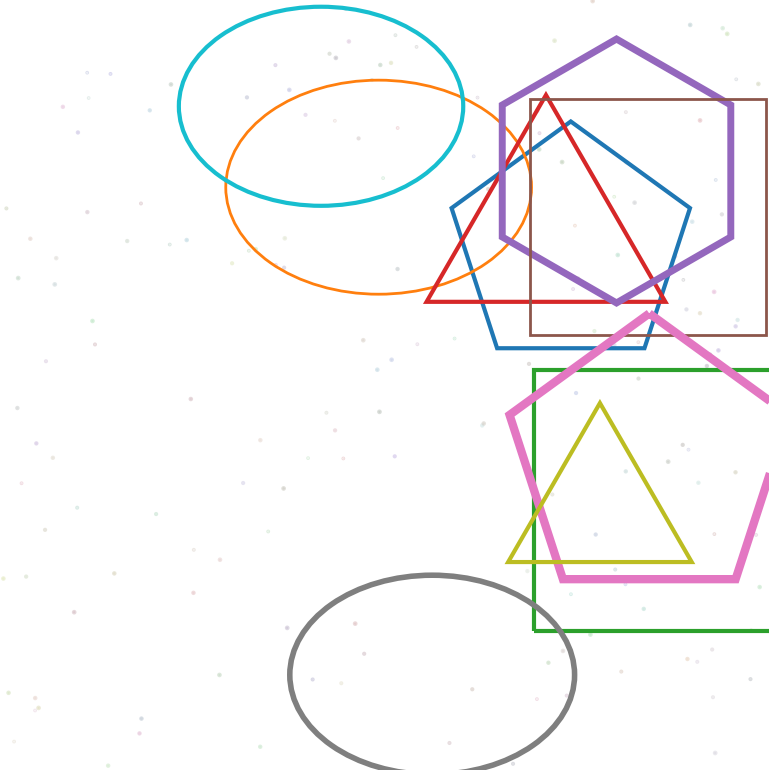[{"shape": "pentagon", "thickness": 1.5, "radius": 0.81, "center": [0.741, 0.679]}, {"shape": "oval", "thickness": 1, "radius": 0.99, "center": [0.492, 0.757]}, {"shape": "square", "thickness": 1.5, "radius": 0.85, "center": [0.864, 0.349]}, {"shape": "triangle", "thickness": 1.5, "radius": 0.9, "center": [0.709, 0.698]}, {"shape": "hexagon", "thickness": 2.5, "radius": 0.86, "center": [0.801, 0.778]}, {"shape": "square", "thickness": 1, "radius": 0.77, "center": [0.842, 0.718]}, {"shape": "pentagon", "thickness": 3, "radius": 0.95, "center": [0.843, 0.402]}, {"shape": "oval", "thickness": 2, "radius": 0.92, "center": [0.561, 0.124]}, {"shape": "triangle", "thickness": 1.5, "radius": 0.69, "center": [0.779, 0.339]}, {"shape": "oval", "thickness": 1.5, "radius": 0.92, "center": [0.417, 0.862]}]